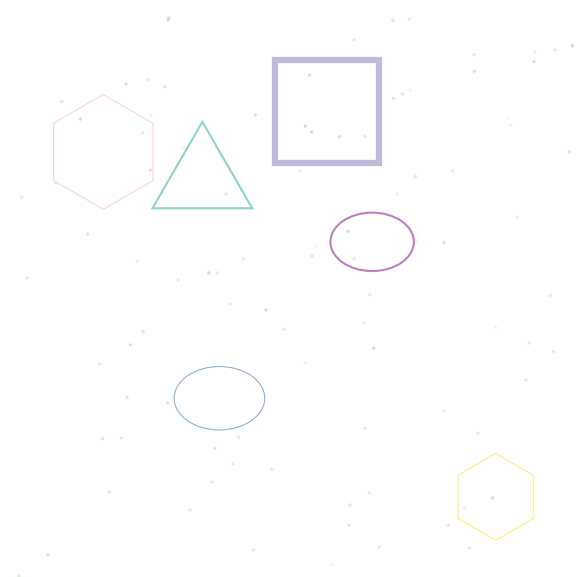[{"shape": "triangle", "thickness": 1, "radius": 0.5, "center": [0.35, 0.688]}, {"shape": "square", "thickness": 3, "radius": 0.45, "center": [0.566, 0.806]}, {"shape": "oval", "thickness": 0.5, "radius": 0.39, "center": [0.38, 0.31]}, {"shape": "hexagon", "thickness": 0.5, "radius": 0.5, "center": [0.179, 0.736]}, {"shape": "oval", "thickness": 1, "radius": 0.36, "center": [0.644, 0.58]}, {"shape": "hexagon", "thickness": 0.5, "radius": 0.38, "center": [0.858, 0.139]}]